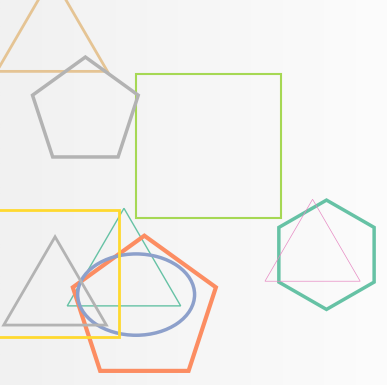[{"shape": "triangle", "thickness": 1, "radius": 0.84, "center": [0.32, 0.29]}, {"shape": "hexagon", "thickness": 2.5, "radius": 0.71, "center": [0.843, 0.338]}, {"shape": "pentagon", "thickness": 3, "radius": 0.97, "center": [0.373, 0.194]}, {"shape": "oval", "thickness": 2.5, "radius": 0.75, "center": [0.351, 0.235]}, {"shape": "triangle", "thickness": 0.5, "radius": 0.71, "center": [0.807, 0.34]}, {"shape": "square", "thickness": 1.5, "radius": 0.94, "center": [0.538, 0.621]}, {"shape": "square", "thickness": 2, "radius": 0.83, "center": [0.142, 0.289]}, {"shape": "triangle", "thickness": 2, "radius": 0.82, "center": [0.135, 0.897]}, {"shape": "pentagon", "thickness": 2.5, "radius": 0.72, "center": [0.22, 0.708]}, {"shape": "triangle", "thickness": 2, "radius": 0.76, "center": [0.142, 0.232]}]